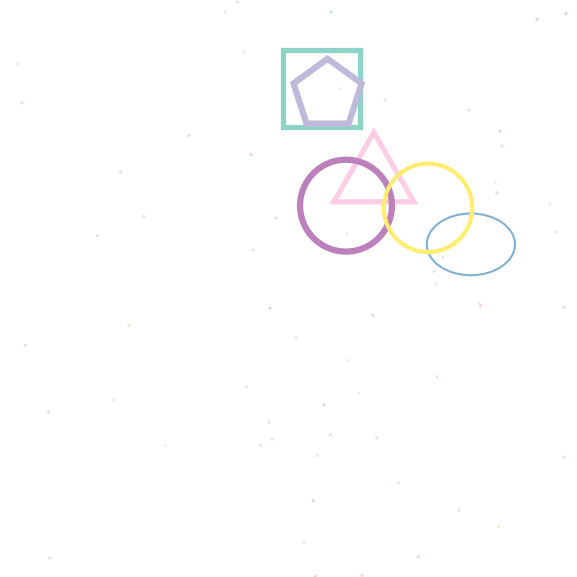[{"shape": "square", "thickness": 2.5, "radius": 0.33, "center": [0.557, 0.846]}, {"shape": "pentagon", "thickness": 3, "radius": 0.31, "center": [0.567, 0.835]}, {"shape": "oval", "thickness": 1, "radius": 0.38, "center": [0.815, 0.576]}, {"shape": "triangle", "thickness": 2.5, "radius": 0.4, "center": [0.647, 0.69]}, {"shape": "circle", "thickness": 3, "radius": 0.4, "center": [0.599, 0.643]}, {"shape": "circle", "thickness": 2, "radius": 0.38, "center": [0.741, 0.639]}]